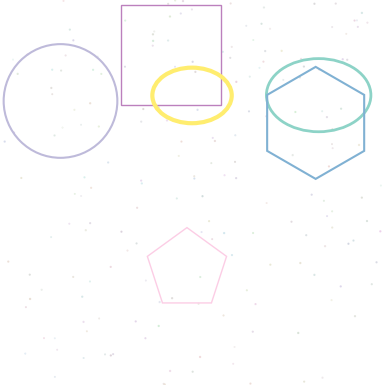[{"shape": "oval", "thickness": 2, "radius": 0.68, "center": [0.828, 0.753]}, {"shape": "circle", "thickness": 1.5, "radius": 0.74, "center": [0.157, 0.738]}, {"shape": "hexagon", "thickness": 1.5, "radius": 0.73, "center": [0.82, 0.681]}, {"shape": "pentagon", "thickness": 1, "radius": 0.54, "center": [0.486, 0.301]}, {"shape": "square", "thickness": 1, "radius": 0.65, "center": [0.444, 0.858]}, {"shape": "oval", "thickness": 3, "radius": 0.52, "center": [0.499, 0.752]}]